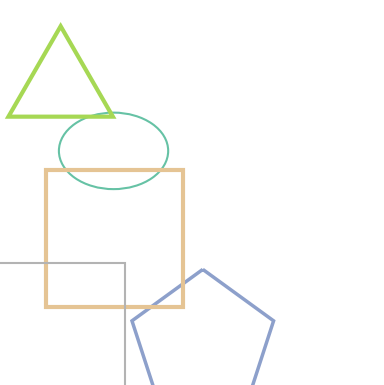[{"shape": "oval", "thickness": 1.5, "radius": 0.71, "center": [0.295, 0.608]}, {"shape": "pentagon", "thickness": 2.5, "radius": 0.97, "center": [0.527, 0.107]}, {"shape": "triangle", "thickness": 3, "radius": 0.78, "center": [0.158, 0.775]}, {"shape": "square", "thickness": 3, "radius": 0.89, "center": [0.298, 0.38]}, {"shape": "square", "thickness": 1.5, "radius": 0.91, "center": [0.142, 0.136]}]